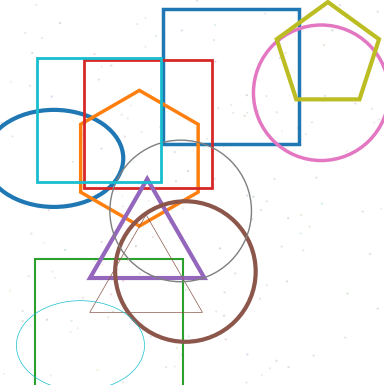[{"shape": "oval", "thickness": 3, "radius": 0.9, "center": [0.14, 0.589]}, {"shape": "square", "thickness": 2.5, "radius": 0.88, "center": [0.6, 0.802]}, {"shape": "hexagon", "thickness": 2.5, "radius": 0.88, "center": [0.362, 0.589]}, {"shape": "square", "thickness": 1.5, "radius": 0.95, "center": [0.283, 0.136]}, {"shape": "square", "thickness": 2, "radius": 0.83, "center": [0.384, 0.678]}, {"shape": "triangle", "thickness": 3, "radius": 0.86, "center": [0.382, 0.364]}, {"shape": "circle", "thickness": 3, "radius": 0.91, "center": [0.482, 0.295]}, {"shape": "triangle", "thickness": 0.5, "radius": 0.85, "center": [0.379, 0.273]}, {"shape": "circle", "thickness": 2.5, "radius": 0.88, "center": [0.834, 0.759]}, {"shape": "circle", "thickness": 1, "radius": 0.92, "center": [0.469, 0.452]}, {"shape": "pentagon", "thickness": 3, "radius": 0.7, "center": [0.852, 0.855]}, {"shape": "square", "thickness": 2, "radius": 0.8, "center": [0.257, 0.689]}, {"shape": "oval", "thickness": 0.5, "radius": 0.83, "center": [0.209, 0.103]}]